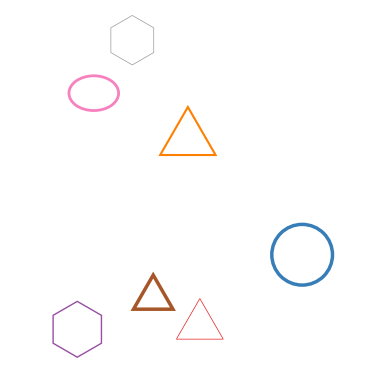[{"shape": "triangle", "thickness": 0.5, "radius": 0.35, "center": [0.519, 0.154]}, {"shape": "circle", "thickness": 2.5, "radius": 0.39, "center": [0.785, 0.338]}, {"shape": "hexagon", "thickness": 1, "radius": 0.36, "center": [0.201, 0.145]}, {"shape": "triangle", "thickness": 1.5, "radius": 0.42, "center": [0.488, 0.639]}, {"shape": "triangle", "thickness": 2.5, "radius": 0.3, "center": [0.398, 0.226]}, {"shape": "oval", "thickness": 2, "radius": 0.32, "center": [0.244, 0.758]}, {"shape": "hexagon", "thickness": 0.5, "radius": 0.32, "center": [0.344, 0.896]}]